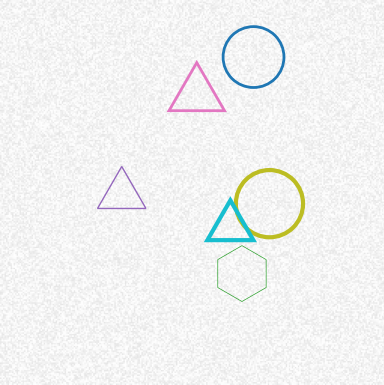[{"shape": "circle", "thickness": 2, "radius": 0.4, "center": [0.659, 0.852]}, {"shape": "hexagon", "thickness": 0.5, "radius": 0.36, "center": [0.628, 0.289]}, {"shape": "triangle", "thickness": 1, "radius": 0.36, "center": [0.316, 0.495]}, {"shape": "triangle", "thickness": 2, "radius": 0.42, "center": [0.511, 0.754]}, {"shape": "circle", "thickness": 3, "radius": 0.44, "center": [0.7, 0.471]}, {"shape": "triangle", "thickness": 3, "radius": 0.34, "center": [0.598, 0.411]}]